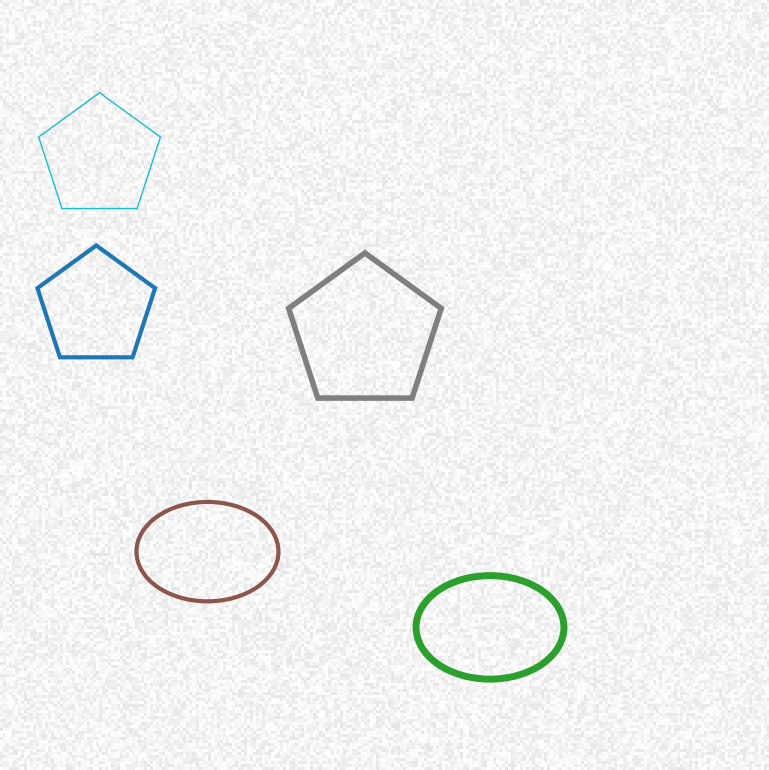[{"shape": "pentagon", "thickness": 1.5, "radius": 0.4, "center": [0.125, 0.601]}, {"shape": "oval", "thickness": 2.5, "radius": 0.48, "center": [0.636, 0.185]}, {"shape": "oval", "thickness": 1.5, "radius": 0.46, "center": [0.269, 0.284]}, {"shape": "pentagon", "thickness": 2, "radius": 0.52, "center": [0.474, 0.567]}, {"shape": "pentagon", "thickness": 0.5, "radius": 0.42, "center": [0.129, 0.796]}]